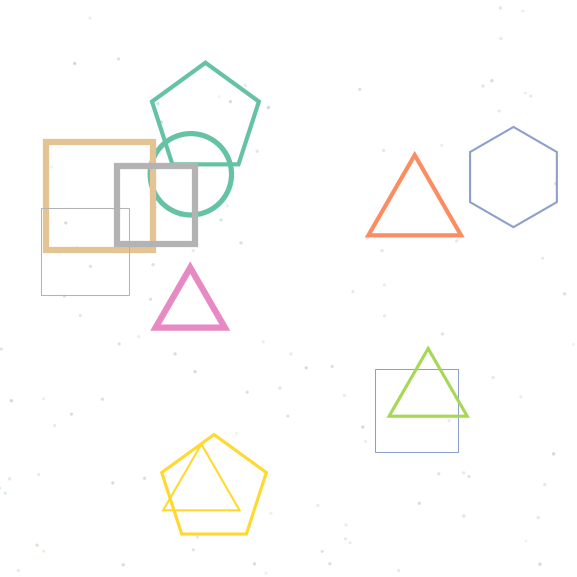[{"shape": "pentagon", "thickness": 2, "radius": 0.49, "center": [0.356, 0.793]}, {"shape": "circle", "thickness": 2.5, "radius": 0.35, "center": [0.33, 0.697]}, {"shape": "triangle", "thickness": 2, "radius": 0.46, "center": [0.718, 0.638]}, {"shape": "hexagon", "thickness": 1, "radius": 0.43, "center": [0.889, 0.693]}, {"shape": "square", "thickness": 0.5, "radius": 0.36, "center": [0.721, 0.288]}, {"shape": "triangle", "thickness": 3, "radius": 0.35, "center": [0.329, 0.466]}, {"shape": "triangle", "thickness": 1.5, "radius": 0.39, "center": [0.741, 0.318]}, {"shape": "triangle", "thickness": 1, "radius": 0.38, "center": [0.349, 0.154]}, {"shape": "pentagon", "thickness": 1.5, "radius": 0.48, "center": [0.371, 0.151]}, {"shape": "square", "thickness": 3, "radius": 0.47, "center": [0.173, 0.66]}, {"shape": "square", "thickness": 0.5, "radius": 0.38, "center": [0.148, 0.564]}, {"shape": "square", "thickness": 3, "radius": 0.34, "center": [0.27, 0.644]}]